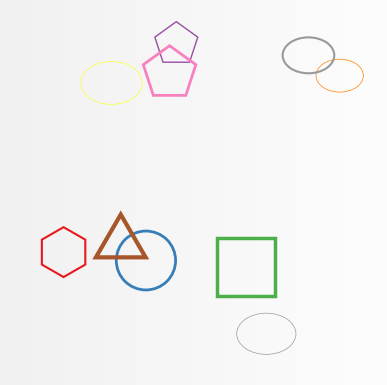[{"shape": "hexagon", "thickness": 1.5, "radius": 0.32, "center": [0.164, 0.345]}, {"shape": "circle", "thickness": 2, "radius": 0.38, "center": [0.377, 0.323]}, {"shape": "square", "thickness": 2.5, "radius": 0.38, "center": [0.635, 0.307]}, {"shape": "pentagon", "thickness": 1, "radius": 0.29, "center": [0.455, 0.886]}, {"shape": "oval", "thickness": 0.5, "radius": 0.3, "center": [0.877, 0.804]}, {"shape": "oval", "thickness": 0.5, "radius": 0.4, "center": [0.288, 0.785]}, {"shape": "triangle", "thickness": 3, "radius": 0.37, "center": [0.312, 0.369]}, {"shape": "pentagon", "thickness": 2, "radius": 0.36, "center": [0.438, 0.81]}, {"shape": "oval", "thickness": 0.5, "radius": 0.38, "center": [0.687, 0.133]}, {"shape": "oval", "thickness": 1.5, "radius": 0.33, "center": [0.796, 0.856]}]